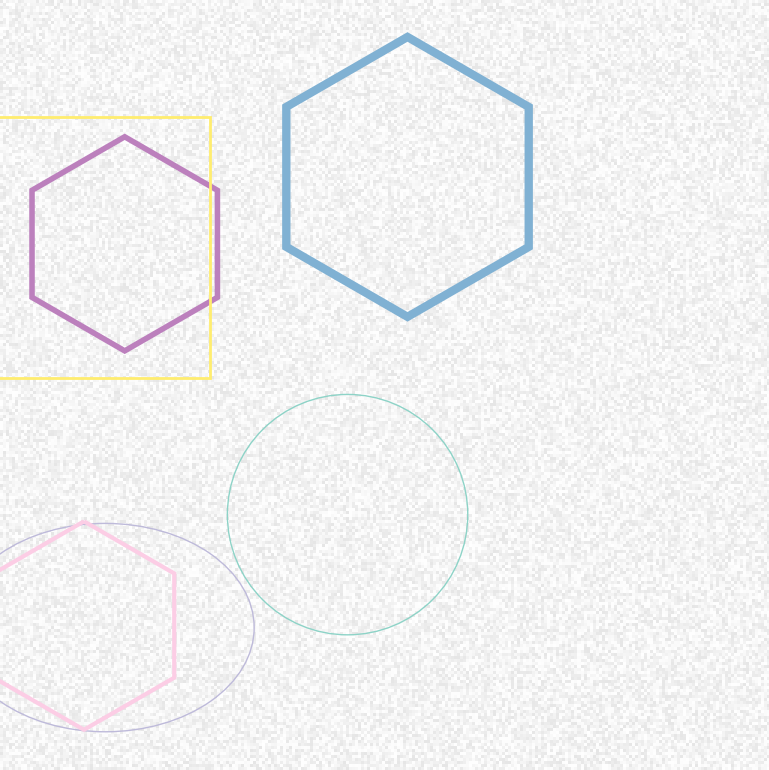[{"shape": "circle", "thickness": 0.5, "radius": 0.78, "center": [0.451, 0.332]}, {"shape": "oval", "thickness": 0.5, "radius": 0.97, "center": [0.137, 0.185]}, {"shape": "hexagon", "thickness": 3, "radius": 0.91, "center": [0.529, 0.77]}, {"shape": "hexagon", "thickness": 1.5, "radius": 0.68, "center": [0.109, 0.188]}, {"shape": "hexagon", "thickness": 2, "radius": 0.7, "center": [0.162, 0.683]}, {"shape": "square", "thickness": 1, "radius": 0.85, "center": [0.104, 0.678]}]